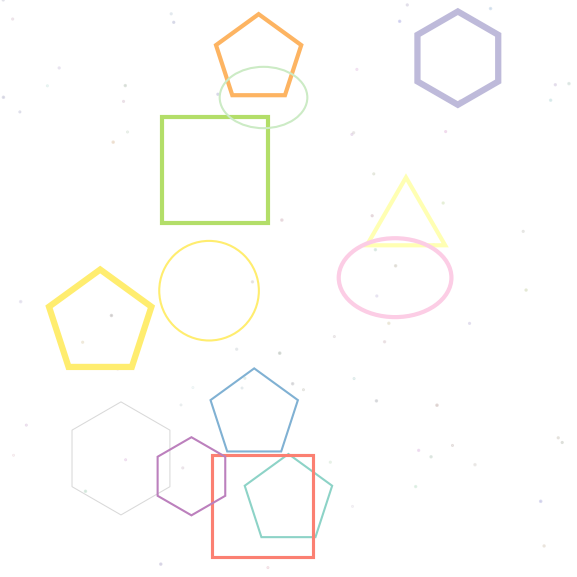[{"shape": "pentagon", "thickness": 1, "radius": 0.4, "center": [0.499, 0.133]}, {"shape": "triangle", "thickness": 2, "radius": 0.39, "center": [0.703, 0.614]}, {"shape": "hexagon", "thickness": 3, "radius": 0.4, "center": [0.793, 0.898]}, {"shape": "square", "thickness": 1.5, "radius": 0.44, "center": [0.455, 0.124]}, {"shape": "pentagon", "thickness": 1, "radius": 0.4, "center": [0.44, 0.282]}, {"shape": "pentagon", "thickness": 2, "radius": 0.39, "center": [0.448, 0.897]}, {"shape": "square", "thickness": 2, "radius": 0.46, "center": [0.373, 0.705]}, {"shape": "oval", "thickness": 2, "radius": 0.49, "center": [0.684, 0.518]}, {"shape": "hexagon", "thickness": 0.5, "radius": 0.49, "center": [0.209, 0.205]}, {"shape": "hexagon", "thickness": 1, "radius": 0.34, "center": [0.331, 0.174]}, {"shape": "oval", "thickness": 1, "radius": 0.38, "center": [0.456, 0.83]}, {"shape": "circle", "thickness": 1, "radius": 0.43, "center": [0.362, 0.496]}, {"shape": "pentagon", "thickness": 3, "radius": 0.47, "center": [0.174, 0.439]}]